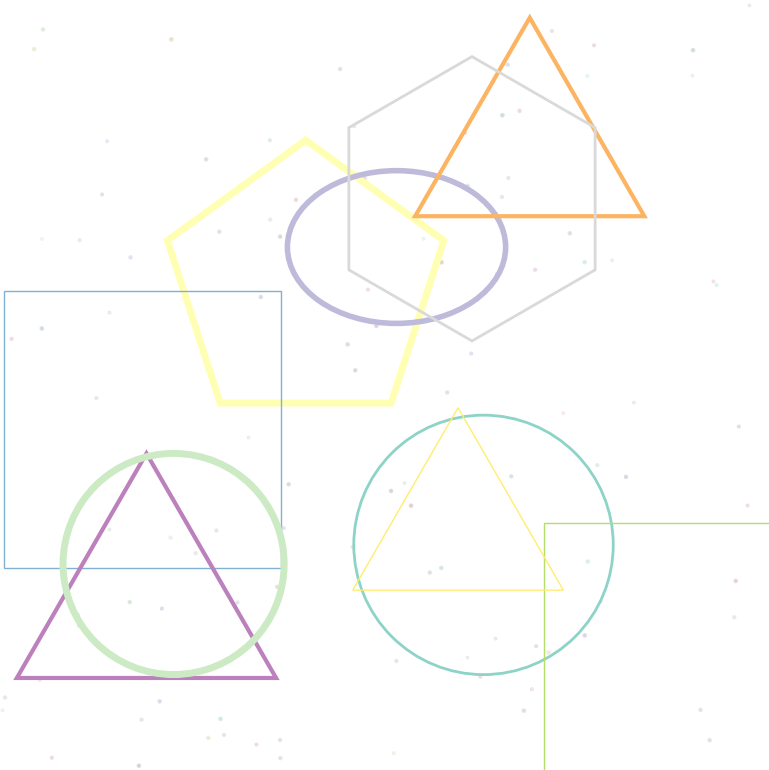[{"shape": "circle", "thickness": 1, "radius": 0.84, "center": [0.628, 0.292]}, {"shape": "pentagon", "thickness": 2.5, "radius": 0.94, "center": [0.397, 0.629]}, {"shape": "oval", "thickness": 2, "radius": 0.71, "center": [0.515, 0.679]}, {"shape": "square", "thickness": 0.5, "radius": 0.9, "center": [0.185, 0.442]}, {"shape": "triangle", "thickness": 1.5, "radius": 0.86, "center": [0.688, 0.805]}, {"shape": "square", "thickness": 0.5, "radius": 0.87, "center": [0.882, 0.146]}, {"shape": "hexagon", "thickness": 1, "radius": 0.92, "center": [0.613, 0.742]}, {"shape": "triangle", "thickness": 1.5, "radius": 0.97, "center": [0.19, 0.217]}, {"shape": "circle", "thickness": 2.5, "radius": 0.72, "center": [0.225, 0.268]}, {"shape": "triangle", "thickness": 0.5, "radius": 0.79, "center": [0.595, 0.313]}]